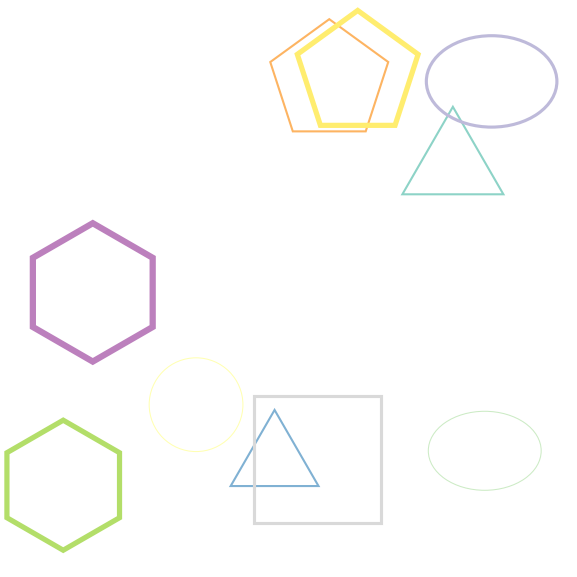[{"shape": "triangle", "thickness": 1, "radius": 0.5, "center": [0.784, 0.713]}, {"shape": "circle", "thickness": 0.5, "radius": 0.41, "center": [0.339, 0.298]}, {"shape": "oval", "thickness": 1.5, "radius": 0.57, "center": [0.851, 0.858]}, {"shape": "triangle", "thickness": 1, "radius": 0.44, "center": [0.475, 0.201]}, {"shape": "pentagon", "thickness": 1, "radius": 0.54, "center": [0.57, 0.859]}, {"shape": "hexagon", "thickness": 2.5, "radius": 0.56, "center": [0.109, 0.159]}, {"shape": "square", "thickness": 1.5, "radius": 0.55, "center": [0.55, 0.203]}, {"shape": "hexagon", "thickness": 3, "radius": 0.6, "center": [0.161, 0.493]}, {"shape": "oval", "thickness": 0.5, "radius": 0.49, "center": [0.839, 0.219]}, {"shape": "pentagon", "thickness": 2.5, "radius": 0.55, "center": [0.619, 0.871]}]